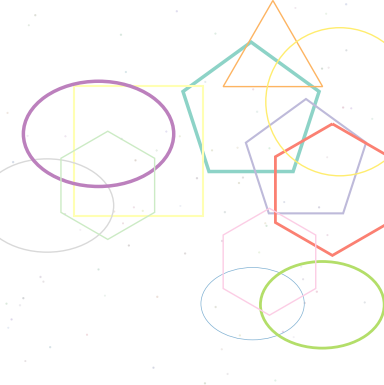[{"shape": "pentagon", "thickness": 2.5, "radius": 0.93, "center": [0.652, 0.705]}, {"shape": "square", "thickness": 1.5, "radius": 0.84, "center": [0.36, 0.607]}, {"shape": "pentagon", "thickness": 1.5, "radius": 0.82, "center": [0.795, 0.579]}, {"shape": "hexagon", "thickness": 2, "radius": 0.85, "center": [0.863, 0.507]}, {"shape": "oval", "thickness": 0.5, "radius": 0.67, "center": [0.656, 0.211]}, {"shape": "triangle", "thickness": 1, "radius": 0.75, "center": [0.709, 0.85]}, {"shape": "oval", "thickness": 2, "radius": 0.8, "center": [0.837, 0.208]}, {"shape": "hexagon", "thickness": 1, "radius": 0.69, "center": [0.7, 0.32]}, {"shape": "oval", "thickness": 1, "radius": 0.87, "center": [0.122, 0.466]}, {"shape": "oval", "thickness": 2.5, "radius": 0.98, "center": [0.256, 0.652]}, {"shape": "hexagon", "thickness": 1, "radius": 0.7, "center": [0.28, 0.519]}, {"shape": "circle", "thickness": 1, "radius": 0.96, "center": [0.883, 0.736]}]